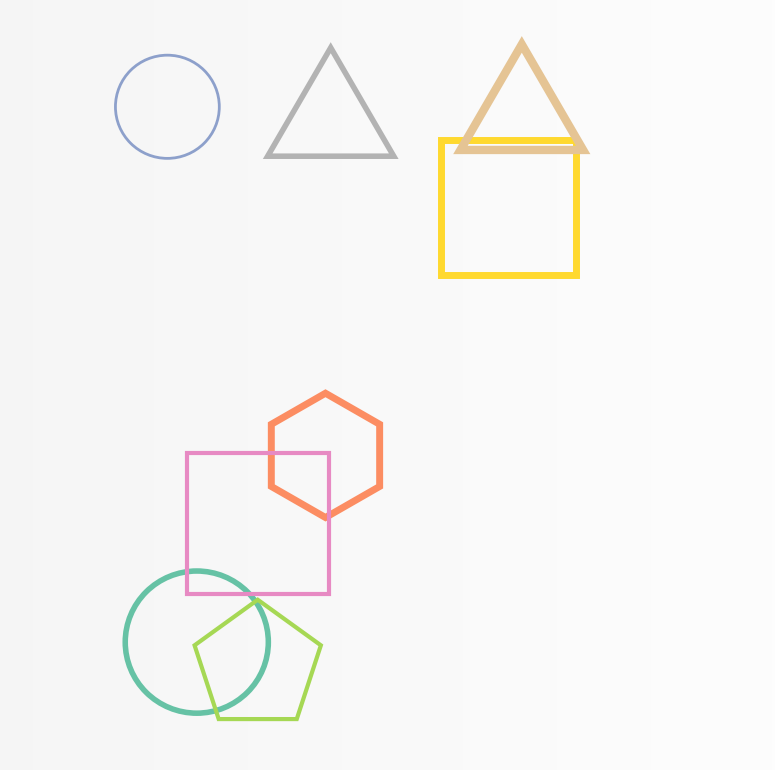[{"shape": "circle", "thickness": 2, "radius": 0.46, "center": [0.254, 0.166]}, {"shape": "hexagon", "thickness": 2.5, "radius": 0.4, "center": [0.42, 0.409]}, {"shape": "circle", "thickness": 1, "radius": 0.34, "center": [0.216, 0.861]}, {"shape": "square", "thickness": 1.5, "radius": 0.46, "center": [0.333, 0.32]}, {"shape": "pentagon", "thickness": 1.5, "radius": 0.43, "center": [0.333, 0.135]}, {"shape": "square", "thickness": 2.5, "radius": 0.44, "center": [0.656, 0.731]}, {"shape": "triangle", "thickness": 3, "radius": 0.46, "center": [0.673, 0.851]}, {"shape": "triangle", "thickness": 2, "radius": 0.47, "center": [0.427, 0.844]}]